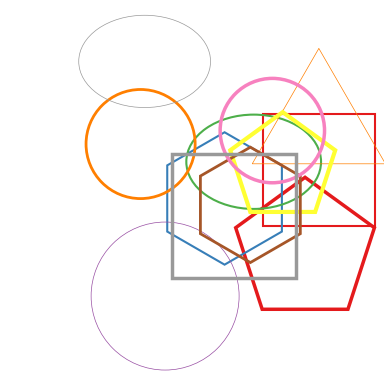[{"shape": "square", "thickness": 1.5, "radius": 0.73, "center": [0.828, 0.558]}, {"shape": "pentagon", "thickness": 2.5, "radius": 0.95, "center": [0.792, 0.35]}, {"shape": "hexagon", "thickness": 1.5, "radius": 0.86, "center": [0.583, 0.485]}, {"shape": "oval", "thickness": 1.5, "radius": 0.87, "center": [0.659, 0.58]}, {"shape": "circle", "thickness": 0.5, "radius": 0.96, "center": [0.429, 0.231]}, {"shape": "triangle", "thickness": 0.5, "radius": 1.0, "center": [0.828, 0.674]}, {"shape": "circle", "thickness": 2, "radius": 0.71, "center": [0.365, 0.626]}, {"shape": "pentagon", "thickness": 3, "radius": 0.72, "center": [0.734, 0.565]}, {"shape": "hexagon", "thickness": 2, "radius": 0.75, "center": [0.65, 0.468]}, {"shape": "circle", "thickness": 2.5, "radius": 0.68, "center": [0.707, 0.661]}, {"shape": "square", "thickness": 2.5, "radius": 0.8, "center": [0.608, 0.439]}, {"shape": "oval", "thickness": 0.5, "radius": 0.86, "center": [0.376, 0.841]}]